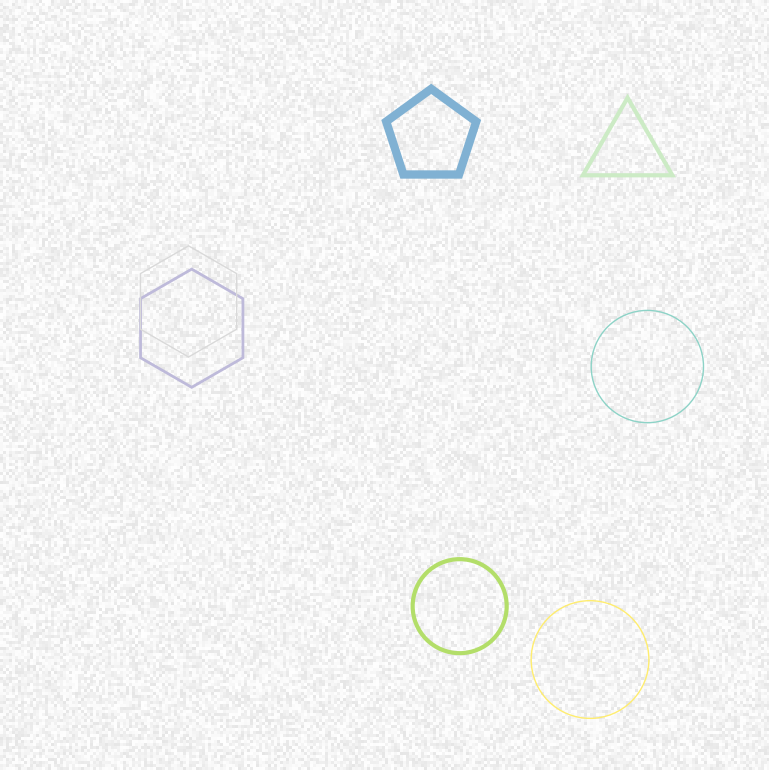[{"shape": "circle", "thickness": 0.5, "radius": 0.36, "center": [0.841, 0.524]}, {"shape": "hexagon", "thickness": 1, "radius": 0.38, "center": [0.249, 0.574]}, {"shape": "pentagon", "thickness": 3, "radius": 0.31, "center": [0.56, 0.823]}, {"shape": "circle", "thickness": 1.5, "radius": 0.31, "center": [0.597, 0.213]}, {"shape": "hexagon", "thickness": 0.5, "radius": 0.36, "center": [0.245, 0.609]}, {"shape": "triangle", "thickness": 1.5, "radius": 0.34, "center": [0.815, 0.806]}, {"shape": "circle", "thickness": 0.5, "radius": 0.38, "center": [0.766, 0.143]}]